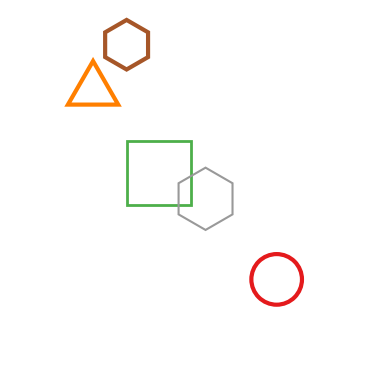[{"shape": "circle", "thickness": 3, "radius": 0.33, "center": [0.719, 0.274]}, {"shape": "square", "thickness": 2, "radius": 0.41, "center": [0.413, 0.551]}, {"shape": "triangle", "thickness": 3, "radius": 0.38, "center": [0.242, 0.766]}, {"shape": "hexagon", "thickness": 3, "radius": 0.32, "center": [0.329, 0.884]}, {"shape": "hexagon", "thickness": 1.5, "radius": 0.4, "center": [0.534, 0.484]}]